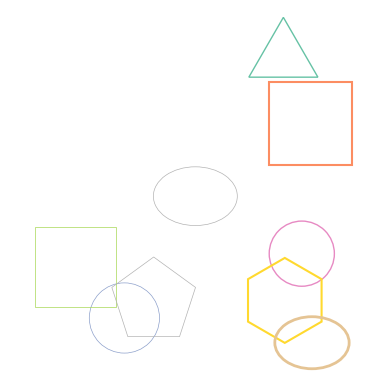[{"shape": "triangle", "thickness": 1, "radius": 0.52, "center": [0.736, 0.851]}, {"shape": "square", "thickness": 1.5, "radius": 0.54, "center": [0.807, 0.679]}, {"shape": "circle", "thickness": 0.5, "radius": 0.46, "center": [0.323, 0.174]}, {"shape": "circle", "thickness": 1, "radius": 0.42, "center": [0.784, 0.341]}, {"shape": "square", "thickness": 0.5, "radius": 0.52, "center": [0.196, 0.306]}, {"shape": "hexagon", "thickness": 1.5, "radius": 0.55, "center": [0.74, 0.22]}, {"shape": "oval", "thickness": 2, "radius": 0.48, "center": [0.81, 0.11]}, {"shape": "oval", "thickness": 0.5, "radius": 0.55, "center": [0.507, 0.49]}, {"shape": "pentagon", "thickness": 0.5, "radius": 0.57, "center": [0.399, 0.218]}]